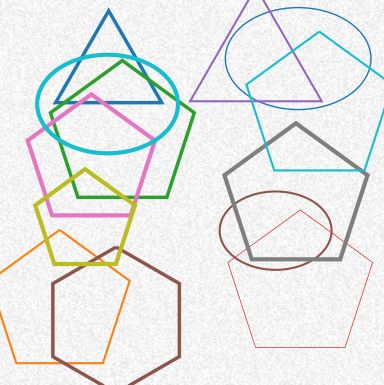[{"shape": "oval", "thickness": 1, "radius": 0.95, "center": [0.774, 0.848]}, {"shape": "triangle", "thickness": 2.5, "radius": 0.8, "center": [0.282, 0.813]}, {"shape": "pentagon", "thickness": 1.5, "radius": 0.96, "center": [0.155, 0.211]}, {"shape": "pentagon", "thickness": 2.5, "radius": 0.98, "center": [0.318, 0.646]}, {"shape": "pentagon", "thickness": 0.5, "radius": 0.99, "center": [0.78, 0.257]}, {"shape": "triangle", "thickness": 1.5, "radius": 0.99, "center": [0.665, 0.836]}, {"shape": "oval", "thickness": 1.5, "radius": 0.73, "center": [0.716, 0.401]}, {"shape": "hexagon", "thickness": 2.5, "radius": 0.95, "center": [0.302, 0.169]}, {"shape": "pentagon", "thickness": 3, "radius": 0.87, "center": [0.237, 0.581]}, {"shape": "pentagon", "thickness": 3, "radius": 0.98, "center": [0.769, 0.485]}, {"shape": "pentagon", "thickness": 3, "radius": 0.68, "center": [0.221, 0.425]}, {"shape": "oval", "thickness": 3, "radius": 0.91, "center": [0.279, 0.73]}, {"shape": "pentagon", "thickness": 1.5, "radius": 1.0, "center": [0.829, 0.719]}]